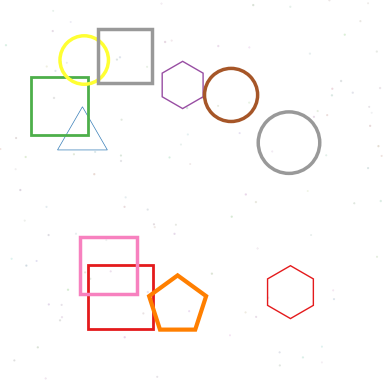[{"shape": "hexagon", "thickness": 1, "radius": 0.34, "center": [0.754, 0.241]}, {"shape": "square", "thickness": 2, "radius": 0.42, "center": [0.313, 0.229]}, {"shape": "triangle", "thickness": 0.5, "radius": 0.37, "center": [0.214, 0.648]}, {"shape": "square", "thickness": 2, "radius": 0.37, "center": [0.154, 0.725]}, {"shape": "hexagon", "thickness": 1, "radius": 0.31, "center": [0.474, 0.779]}, {"shape": "pentagon", "thickness": 3, "radius": 0.39, "center": [0.461, 0.207]}, {"shape": "circle", "thickness": 2.5, "radius": 0.31, "center": [0.219, 0.844]}, {"shape": "circle", "thickness": 2.5, "radius": 0.34, "center": [0.6, 0.753]}, {"shape": "square", "thickness": 2.5, "radius": 0.37, "center": [0.283, 0.31]}, {"shape": "square", "thickness": 2.5, "radius": 0.35, "center": [0.325, 0.854]}, {"shape": "circle", "thickness": 2.5, "radius": 0.4, "center": [0.751, 0.629]}]